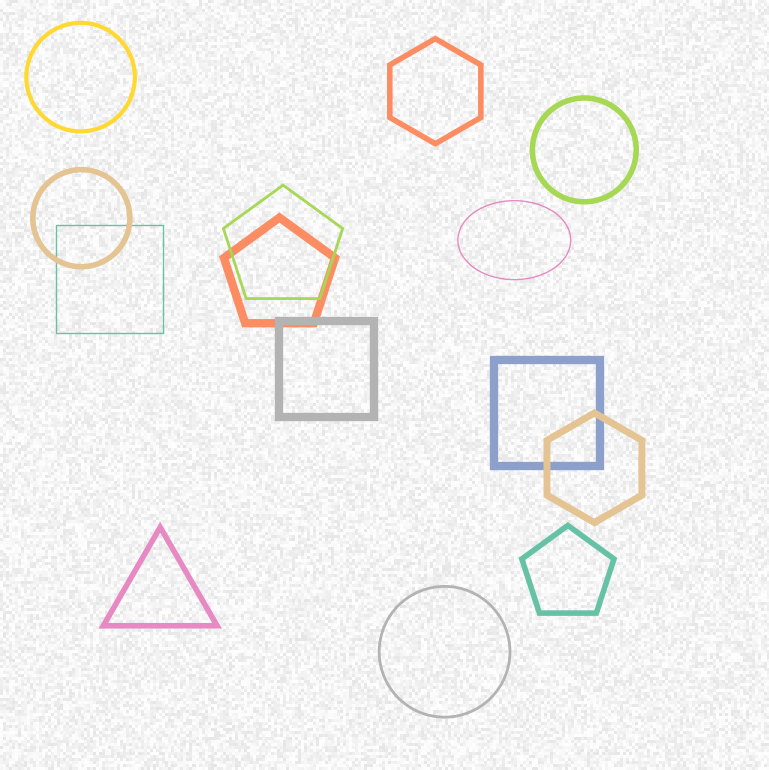[{"shape": "pentagon", "thickness": 2, "radius": 0.31, "center": [0.738, 0.255]}, {"shape": "square", "thickness": 0.5, "radius": 0.35, "center": [0.142, 0.638]}, {"shape": "pentagon", "thickness": 3, "radius": 0.38, "center": [0.363, 0.642]}, {"shape": "hexagon", "thickness": 2, "radius": 0.34, "center": [0.565, 0.882]}, {"shape": "square", "thickness": 3, "radius": 0.34, "center": [0.71, 0.464]}, {"shape": "triangle", "thickness": 2, "radius": 0.43, "center": [0.208, 0.23]}, {"shape": "oval", "thickness": 0.5, "radius": 0.37, "center": [0.668, 0.688]}, {"shape": "pentagon", "thickness": 1, "radius": 0.41, "center": [0.368, 0.678]}, {"shape": "circle", "thickness": 2, "radius": 0.34, "center": [0.759, 0.805]}, {"shape": "circle", "thickness": 1.5, "radius": 0.35, "center": [0.105, 0.9]}, {"shape": "hexagon", "thickness": 2.5, "radius": 0.36, "center": [0.772, 0.393]}, {"shape": "circle", "thickness": 2, "radius": 0.32, "center": [0.106, 0.717]}, {"shape": "square", "thickness": 3, "radius": 0.31, "center": [0.424, 0.521]}, {"shape": "circle", "thickness": 1, "radius": 0.42, "center": [0.577, 0.154]}]